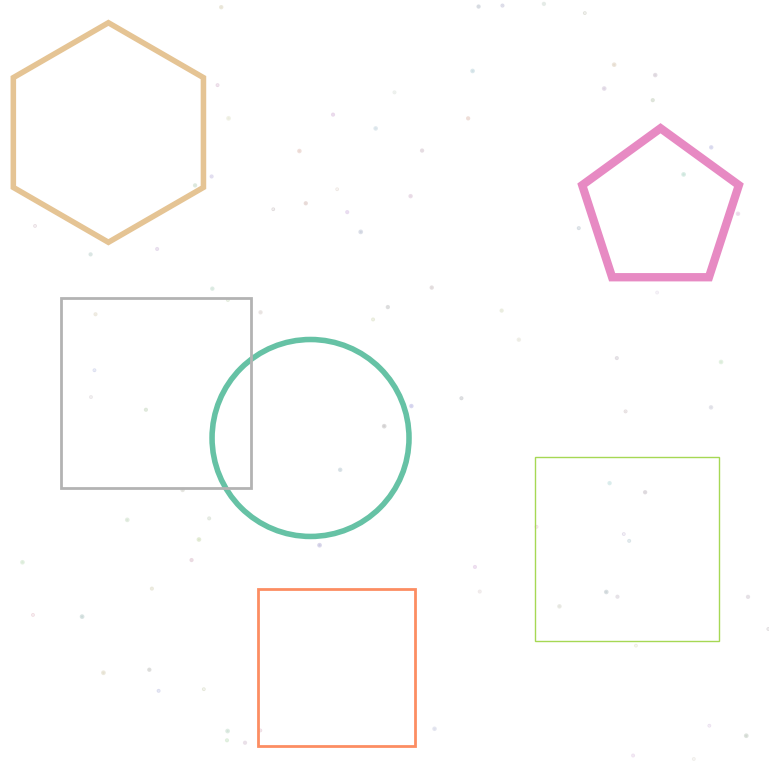[{"shape": "circle", "thickness": 2, "radius": 0.64, "center": [0.403, 0.431]}, {"shape": "square", "thickness": 1, "radius": 0.51, "center": [0.437, 0.133]}, {"shape": "pentagon", "thickness": 3, "radius": 0.53, "center": [0.858, 0.726]}, {"shape": "square", "thickness": 0.5, "radius": 0.6, "center": [0.814, 0.287]}, {"shape": "hexagon", "thickness": 2, "radius": 0.71, "center": [0.141, 0.828]}, {"shape": "square", "thickness": 1, "radius": 0.62, "center": [0.203, 0.49]}]